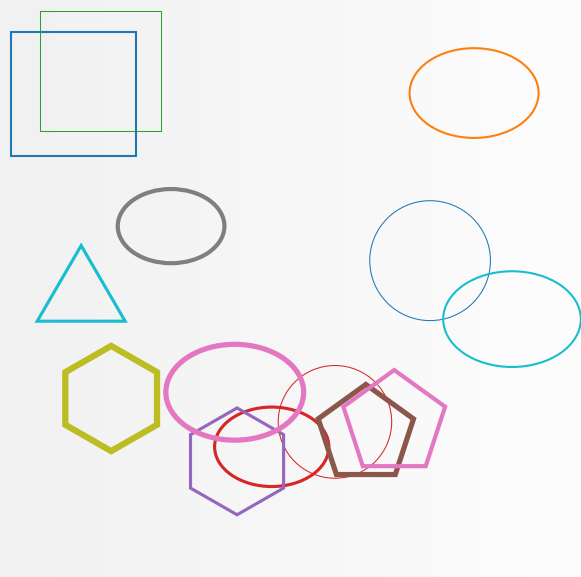[{"shape": "circle", "thickness": 0.5, "radius": 0.52, "center": [0.74, 0.548]}, {"shape": "square", "thickness": 1, "radius": 0.54, "center": [0.126, 0.837]}, {"shape": "oval", "thickness": 1, "radius": 0.56, "center": [0.816, 0.838]}, {"shape": "square", "thickness": 0.5, "radius": 0.52, "center": [0.173, 0.875]}, {"shape": "circle", "thickness": 0.5, "radius": 0.49, "center": [0.576, 0.269]}, {"shape": "oval", "thickness": 1.5, "radius": 0.49, "center": [0.468, 0.225]}, {"shape": "hexagon", "thickness": 1.5, "radius": 0.46, "center": [0.408, 0.2]}, {"shape": "pentagon", "thickness": 2.5, "radius": 0.43, "center": [0.629, 0.247]}, {"shape": "pentagon", "thickness": 2, "radius": 0.46, "center": [0.678, 0.266]}, {"shape": "oval", "thickness": 2.5, "radius": 0.59, "center": [0.404, 0.32]}, {"shape": "oval", "thickness": 2, "radius": 0.46, "center": [0.294, 0.608]}, {"shape": "hexagon", "thickness": 3, "radius": 0.46, "center": [0.191, 0.309]}, {"shape": "triangle", "thickness": 1.5, "radius": 0.44, "center": [0.14, 0.487]}, {"shape": "oval", "thickness": 1, "radius": 0.59, "center": [0.881, 0.447]}]